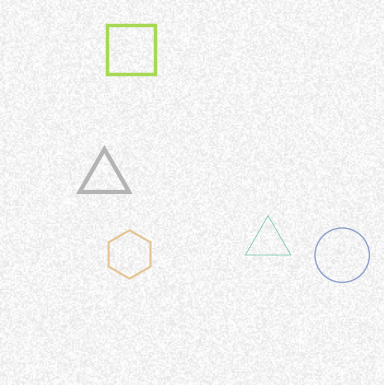[{"shape": "triangle", "thickness": 0.5, "radius": 0.34, "center": [0.696, 0.372]}, {"shape": "circle", "thickness": 1, "radius": 0.35, "center": [0.889, 0.337]}, {"shape": "square", "thickness": 2.5, "radius": 0.32, "center": [0.34, 0.871]}, {"shape": "hexagon", "thickness": 1.5, "radius": 0.31, "center": [0.337, 0.339]}, {"shape": "triangle", "thickness": 3, "radius": 0.37, "center": [0.271, 0.539]}]